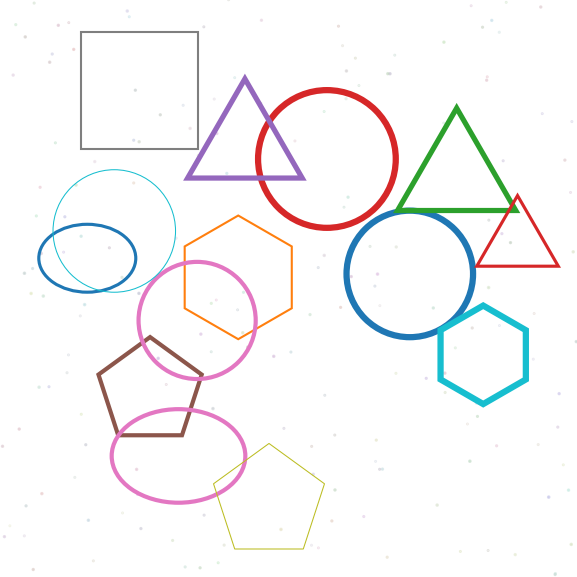[{"shape": "oval", "thickness": 1.5, "radius": 0.42, "center": [0.151, 0.552]}, {"shape": "circle", "thickness": 3, "radius": 0.55, "center": [0.71, 0.525]}, {"shape": "hexagon", "thickness": 1, "radius": 0.54, "center": [0.413, 0.519]}, {"shape": "triangle", "thickness": 2.5, "radius": 0.59, "center": [0.791, 0.694]}, {"shape": "triangle", "thickness": 1.5, "radius": 0.41, "center": [0.896, 0.579]}, {"shape": "circle", "thickness": 3, "radius": 0.6, "center": [0.566, 0.724]}, {"shape": "triangle", "thickness": 2.5, "radius": 0.57, "center": [0.424, 0.748]}, {"shape": "pentagon", "thickness": 2, "radius": 0.47, "center": [0.26, 0.321]}, {"shape": "circle", "thickness": 2, "radius": 0.51, "center": [0.341, 0.444]}, {"shape": "oval", "thickness": 2, "radius": 0.58, "center": [0.309, 0.21]}, {"shape": "square", "thickness": 1, "radius": 0.51, "center": [0.242, 0.843]}, {"shape": "pentagon", "thickness": 0.5, "radius": 0.51, "center": [0.466, 0.13]}, {"shape": "circle", "thickness": 0.5, "radius": 0.53, "center": [0.198, 0.599]}, {"shape": "hexagon", "thickness": 3, "radius": 0.43, "center": [0.837, 0.385]}]